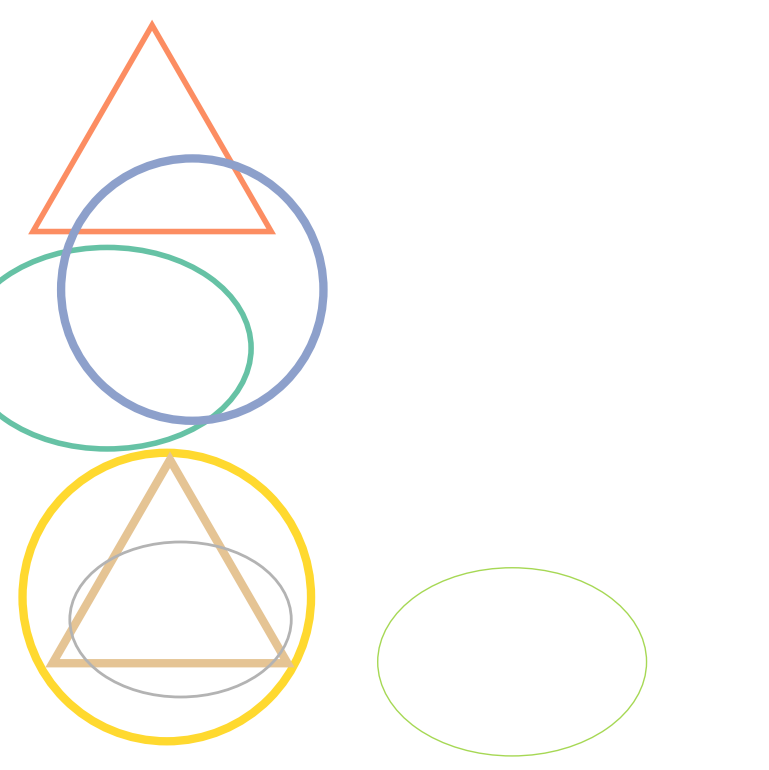[{"shape": "oval", "thickness": 2, "radius": 0.93, "center": [0.139, 0.548]}, {"shape": "triangle", "thickness": 2, "radius": 0.89, "center": [0.198, 0.789]}, {"shape": "circle", "thickness": 3, "radius": 0.85, "center": [0.25, 0.624]}, {"shape": "oval", "thickness": 0.5, "radius": 0.87, "center": [0.665, 0.14]}, {"shape": "circle", "thickness": 3, "radius": 0.94, "center": [0.217, 0.225]}, {"shape": "triangle", "thickness": 3, "radius": 0.88, "center": [0.221, 0.227]}, {"shape": "oval", "thickness": 1, "radius": 0.72, "center": [0.234, 0.195]}]